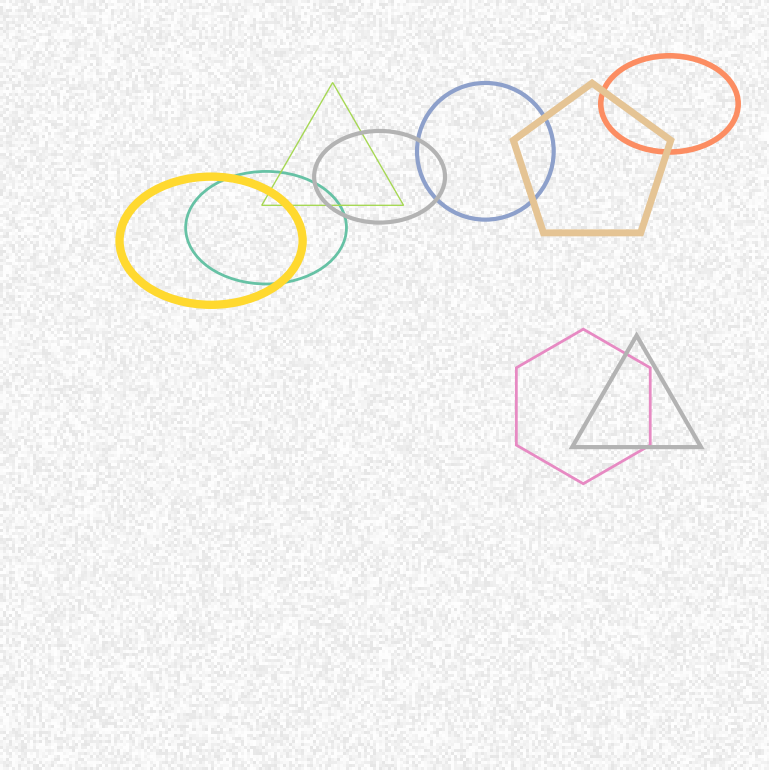[{"shape": "oval", "thickness": 1, "radius": 0.52, "center": [0.346, 0.704]}, {"shape": "oval", "thickness": 2, "radius": 0.45, "center": [0.869, 0.865]}, {"shape": "circle", "thickness": 1.5, "radius": 0.44, "center": [0.63, 0.804]}, {"shape": "hexagon", "thickness": 1, "radius": 0.5, "center": [0.758, 0.472]}, {"shape": "triangle", "thickness": 0.5, "radius": 0.53, "center": [0.432, 0.787]}, {"shape": "oval", "thickness": 3, "radius": 0.59, "center": [0.274, 0.687]}, {"shape": "pentagon", "thickness": 2.5, "radius": 0.54, "center": [0.769, 0.785]}, {"shape": "triangle", "thickness": 1.5, "radius": 0.48, "center": [0.827, 0.468]}, {"shape": "oval", "thickness": 1.5, "radius": 0.43, "center": [0.493, 0.77]}]